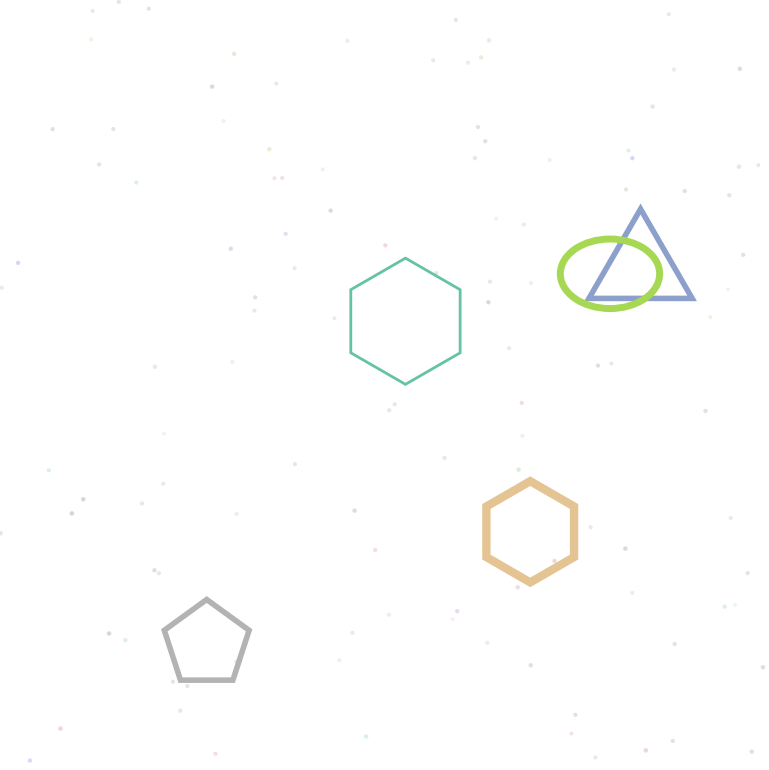[{"shape": "hexagon", "thickness": 1, "radius": 0.41, "center": [0.527, 0.583]}, {"shape": "triangle", "thickness": 2, "radius": 0.39, "center": [0.832, 0.651]}, {"shape": "oval", "thickness": 2.5, "radius": 0.32, "center": [0.792, 0.644]}, {"shape": "hexagon", "thickness": 3, "radius": 0.33, "center": [0.689, 0.309]}, {"shape": "pentagon", "thickness": 2, "radius": 0.29, "center": [0.268, 0.164]}]